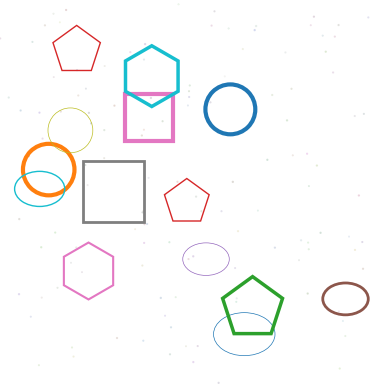[{"shape": "oval", "thickness": 0.5, "radius": 0.4, "center": [0.634, 0.132]}, {"shape": "circle", "thickness": 3, "radius": 0.32, "center": [0.598, 0.716]}, {"shape": "circle", "thickness": 3, "radius": 0.33, "center": [0.127, 0.56]}, {"shape": "pentagon", "thickness": 2.5, "radius": 0.41, "center": [0.656, 0.2]}, {"shape": "pentagon", "thickness": 1, "radius": 0.31, "center": [0.485, 0.475]}, {"shape": "pentagon", "thickness": 1, "radius": 0.32, "center": [0.199, 0.869]}, {"shape": "oval", "thickness": 0.5, "radius": 0.3, "center": [0.535, 0.327]}, {"shape": "oval", "thickness": 2, "radius": 0.3, "center": [0.897, 0.224]}, {"shape": "square", "thickness": 3, "radius": 0.31, "center": [0.387, 0.695]}, {"shape": "hexagon", "thickness": 1.5, "radius": 0.37, "center": [0.23, 0.296]}, {"shape": "square", "thickness": 2, "radius": 0.4, "center": [0.295, 0.503]}, {"shape": "circle", "thickness": 0.5, "radius": 0.29, "center": [0.183, 0.661]}, {"shape": "oval", "thickness": 1, "radius": 0.33, "center": [0.103, 0.509]}, {"shape": "hexagon", "thickness": 2.5, "radius": 0.39, "center": [0.394, 0.802]}]